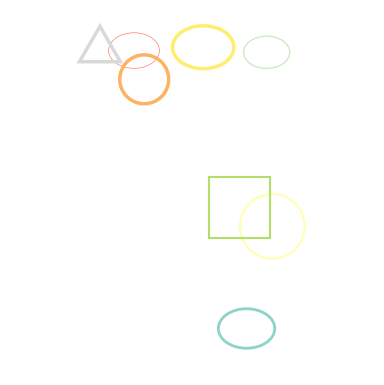[{"shape": "oval", "thickness": 2, "radius": 0.37, "center": [0.64, 0.147]}, {"shape": "circle", "thickness": 1.5, "radius": 0.42, "center": [0.707, 0.412]}, {"shape": "oval", "thickness": 0.5, "radius": 0.33, "center": [0.348, 0.869]}, {"shape": "circle", "thickness": 2.5, "radius": 0.32, "center": [0.375, 0.794]}, {"shape": "square", "thickness": 1.5, "radius": 0.4, "center": [0.622, 0.461]}, {"shape": "triangle", "thickness": 2.5, "radius": 0.31, "center": [0.26, 0.87]}, {"shape": "oval", "thickness": 1, "radius": 0.3, "center": [0.693, 0.864]}, {"shape": "oval", "thickness": 2.5, "radius": 0.4, "center": [0.528, 0.877]}]